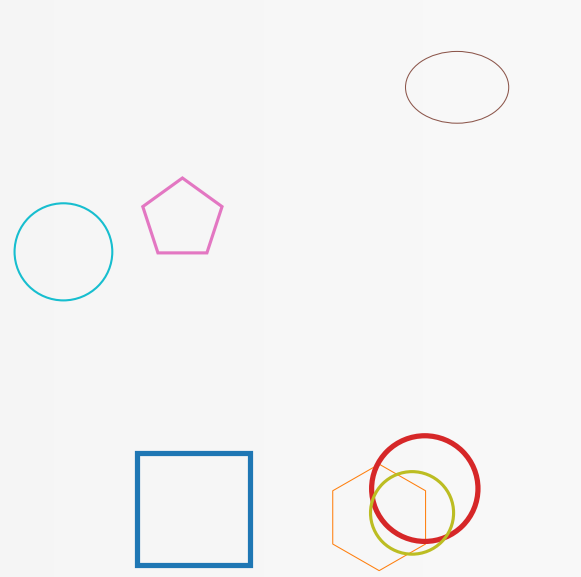[{"shape": "square", "thickness": 2.5, "radius": 0.49, "center": [0.333, 0.118]}, {"shape": "hexagon", "thickness": 0.5, "radius": 0.46, "center": [0.652, 0.103]}, {"shape": "circle", "thickness": 2.5, "radius": 0.46, "center": [0.731, 0.153]}, {"shape": "oval", "thickness": 0.5, "radius": 0.44, "center": [0.786, 0.848]}, {"shape": "pentagon", "thickness": 1.5, "radius": 0.36, "center": [0.314, 0.619]}, {"shape": "circle", "thickness": 1.5, "radius": 0.36, "center": [0.709, 0.111]}, {"shape": "circle", "thickness": 1, "radius": 0.42, "center": [0.109, 0.563]}]